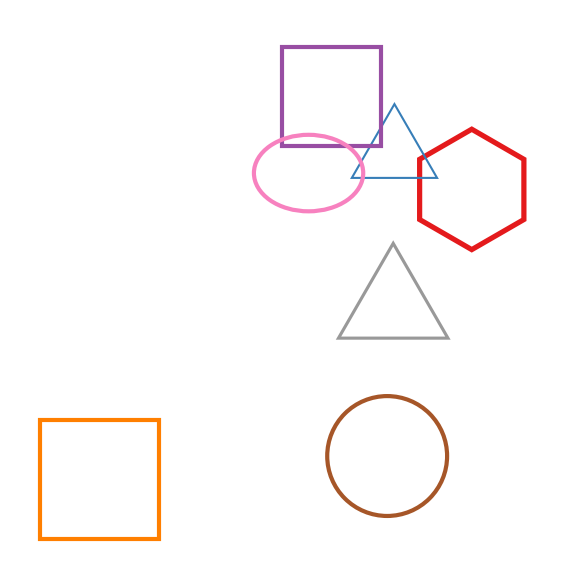[{"shape": "hexagon", "thickness": 2.5, "radius": 0.52, "center": [0.817, 0.671]}, {"shape": "triangle", "thickness": 1, "radius": 0.43, "center": [0.683, 0.734]}, {"shape": "square", "thickness": 2, "radius": 0.43, "center": [0.574, 0.832]}, {"shape": "square", "thickness": 2, "radius": 0.51, "center": [0.172, 0.169]}, {"shape": "circle", "thickness": 2, "radius": 0.52, "center": [0.67, 0.209]}, {"shape": "oval", "thickness": 2, "radius": 0.47, "center": [0.534, 0.699]}, {"shape": "triangle", "thickness": 1.5, "radius": 0.55, "center": [0.681, 0.468]}]